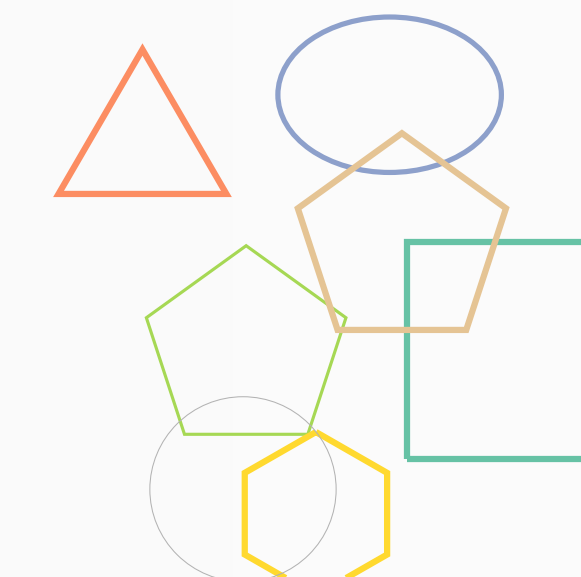[{"shape": "square", "thickness": 3, "radius": 0.94, "center": [0.889, 0.392]}, {"shape": "triangle", "thickness": 3, "radius": 0.83, "center": [0.245, 0.747]}, {"shape": "oval", "thickness": 2.5, "radius": 0.96, "center": [0.67, 0.835]}, {"shape": "pentagon", "thickness": 1.5, "radius": 0.9, "center": [0.423, 0.393]}, {"shape": "hexagon", "thickness": 3, "radius": 0.71, "center": [0.544, 0.11]}, {"shape": "pentagon", "thickness": 3, "radius": 0.94, "center": [0.691, 0.58]}, {"shape": "circle", "thickness": 0.5, "radius": 0.8, "center": [0.418, 0.152]}]